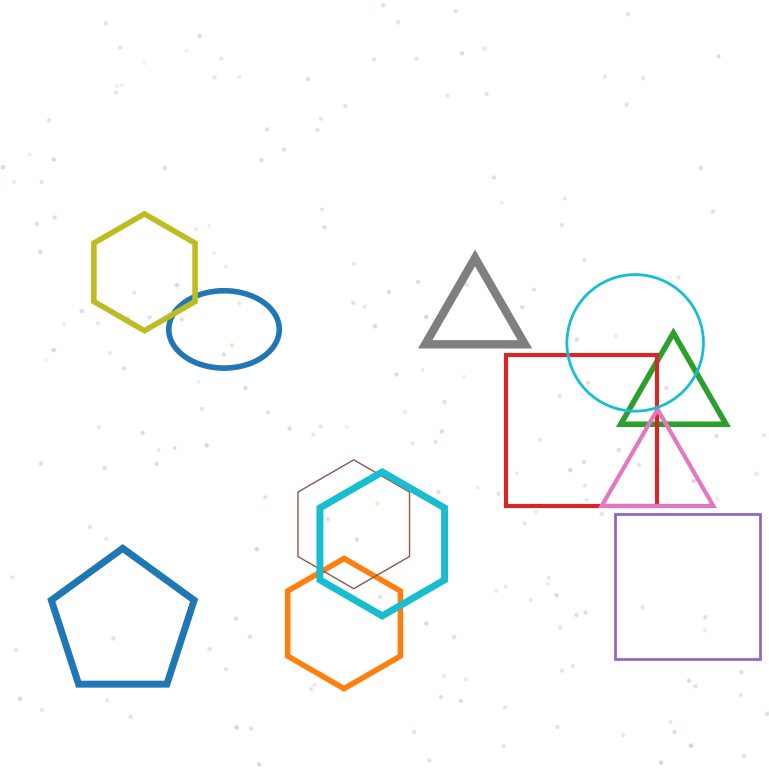[{"shape": "oval", "thickness": 2, "radius": 0.36, "center": [0.291, 0.572]}, {"shape": "pentagon", "thickness": 2.5, "radius": 0.49, "center": [0.159, 0.19]}, {"shape": "hexagon", "thickness": 2, "radius": 0.42, "center": [0.447, 0.19]}, {"shape": "triangle", "thickness": 2, "radius": 0.4, "center": [0.875, 0.489]}, {"shape": "square", "thickness": 1.5, "radius": 0.49, "center": [0.755, 0.441]}, {"shape": "square", "thickness": 1, "radius": 0.47, "center": [0.893, 0.239]}, {"shape": "hexagon", "thickness": 0.5, "radius": 0.42, "center": [0.459, 0.319]}, {"shape": "triangle", "thickness": 1.5, "radius": 0.42, "center": [0.854, 0.385]}, {"shape": "triangle", "thickness": 3, "radius": 0.37, "center": [0.617, 0.59]}, {"shape": "hexagon", "thickness": 2, "radius": 0.38, "center": [0.188, 0.646]}, {"shape": "hexagon", "thickness": 2.5, "radius": 0.47, "center": [0.496, 0.294]}, {"shape": "circle", "thickness": 1, "radius": 0.44, "center": [0.825, 0.555]}]